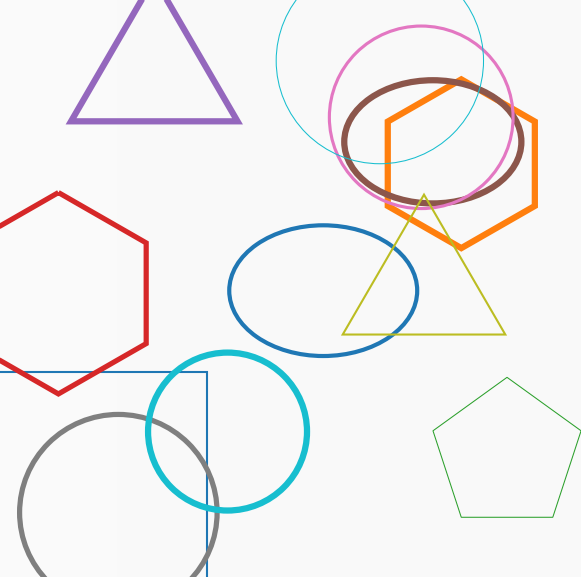[{"shape": "oval", "thickness": 2, "radius": 0.81, "center": [0.556, 0.496]}, {"shape": "square", "thickness": 1, "radius": 0.94, "center": [0.169, 0.167]}, {"shape": "hexagon", "thickness": 3, "radius": 0.73, "center": [0.794, 0.716]}, {"shape": "pentagon", "thickness": 0.5, "radius": 0.67, "center": [0.872, 0.212]}, {"shape": "hexagon", "thickness": 2.5, "radius": 0.87, "center": [0.101, 0.491]}, {"shape": "triangle", "thickness": 3, "radius": 0.83, "center": [0.265, 0.872]}, {"shape": "oval", "thickness": 3, "radius": 0.76, "center": [0.745, 0.754]}, {"shape": "circle", "thickness": 1.5, "radius": 0.79, "center": [0.725, 0.796]}, {"shape": "circle", "thickness": 2.5, "radius": 0.85, "center": [0.204, 0.112]}, {"shape": "triangle", "thickness": 1, "radius": 0.81, "center": [0.729, 0.501]}, {"shape": "circle", "thickness": 0.5, "radius": 0.89, "center": [0.654, 0.894]}, {"shape": "circle", "thickness": 3, "radius": 0.68, "center": [0.391, 0.252]}]